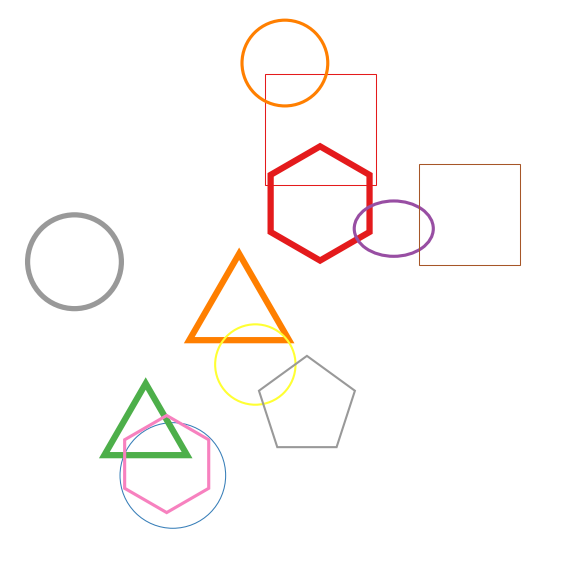[{"shape": "square", "thickness": 0.5, "radius": 0.48, "center": [0.555, 0.775]}, {"shape": "hexagon", "thickness": 3, "radius": 0.49, "center": [0.554, 0.647]}, {"shape": "circle", "thickness": 0.5, "radius": 0.46, "center": [0.299, 0.176]}, {"shape": "triangle", "thickness": 3, "radius": 0.41, "center": [0.252, 0.252]}, {"shape": "oval", "thickness": 1.5, "radius": 0.34, "center": [0.682, 0.603]}, {"shape": "circle", "thickness": 1.5, "radius": 0.37, "center": [0.493, 0.89]}, {"shape": "triangle", "thickness": 3, "radius": 0.5, "center": [0.414, 0.46]}, {"shape": "circle", "thickness": 1, "radius": 0.35, "center": [0.442, 0.368]}, {"shape": "square", "thickness": 0.5, "radius": 0.44, "center": [0.813, 0.627]}, {"shape": "hexagon", "thickness": 1.5, "radius": 0.42, "center": [0.289, 0.196]}, {"shape": "circle", "thickness": 2.5, "radius": 0.41, "center": [0.129, 0.546]}, {"shape": "pentagon", "thickness": 1, "radius": 0.44, "center": [0.531, 0.296]}]